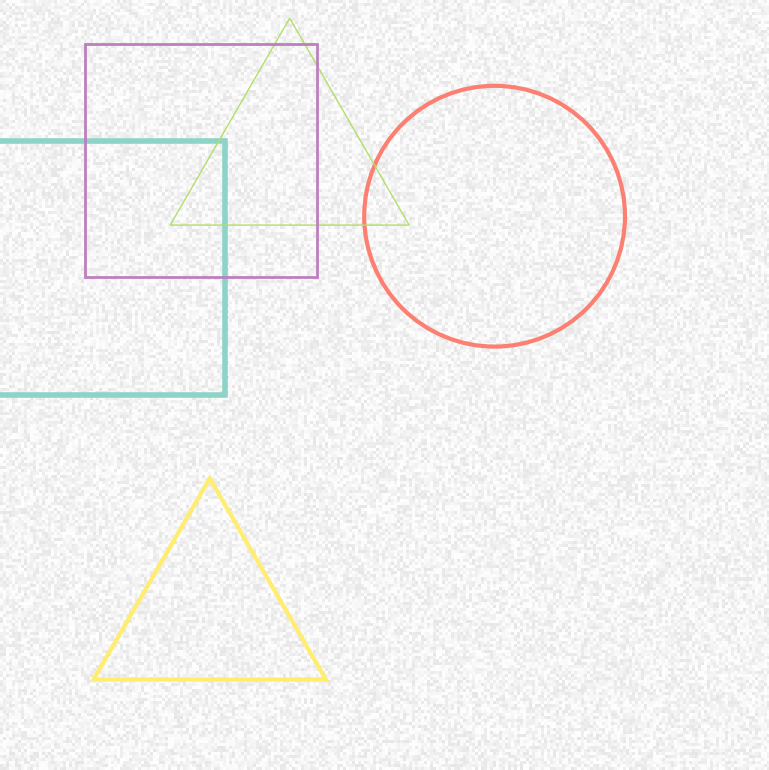[{"shape": "square", "thickness": 2, "radius": 0.82, "center": [0.127, 0.652]}, {"shape": "circle", "thickness": 1.5, "radius": 0.85, "center": [0.642, 0.719]}, {"shape": "triangle", "thickness": 0.5, "radius": 0.9, "center": [0.376, 0.797]}, {"shape": "square", "thickness": 1, "radius": 0.75, "center": [0.261, 0.792]}, {"shape": "triangle", "thickness": 1.5, "radius": 0.87, "center": [0.272, 0.205]}]